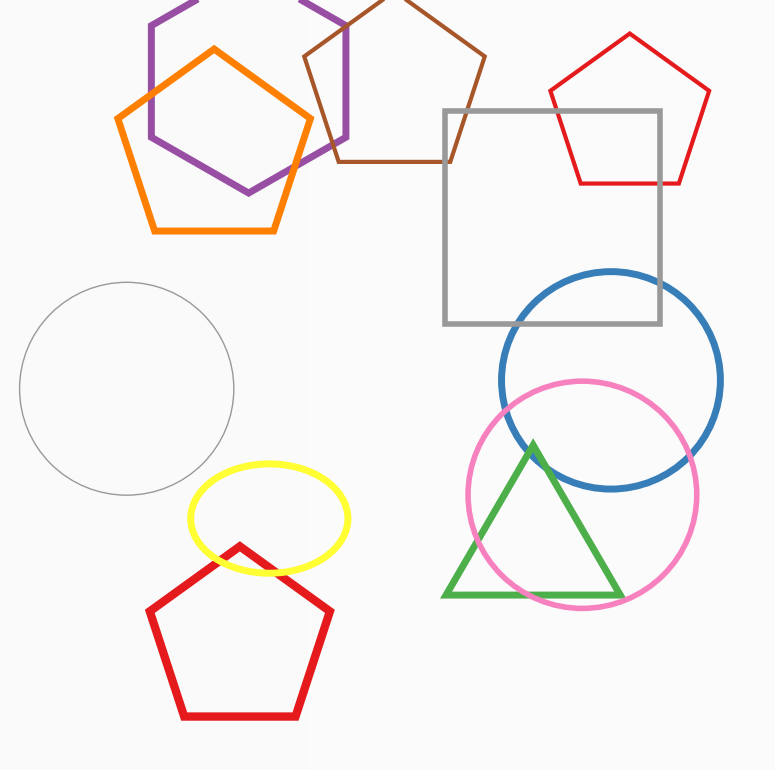[{"shape": "pentagon", "thickness": 1.5, "radius": 0.54, "center": [0.813, 0.849]}, {"shape": "pentagon", "thickness": 3, "radius": 0.61, "center": [0.309, 0.168]}, {"shape": "circle", "thickness": 2.5, "radius": 0.71, "center": [0.788, 0.506]}, {"shape": "triangle", "thickness": 2.5, "radius": 0.65, "center": [0.688, 0.292]}, {"shape": "hexagon", "thickness": 2.5, "radius": 0.72, "center": [0.321, 0.894]}, {"shape": "pentagon", "thickness": 2.5, "radius": 0.65, "center": [0.276, 0.806]}, {"shape": "oval", "thickness": 2.5, "radius": 0.51, "center": [0.347, 0.327]}, {"shape": "pentagon", "thickness": 1.5, "radius": 0.61, "center": [0.509, 0.889]}, {"shape": "circle", "thickness": 2, "radius": 0.74, "center": [0.751, 0.357]}, {"shape": "square", "thickness": 2, "radius": 0.69, "center": [0.713, 0.717]}, {"shape": "circle", "thickness": 0.5, "radius": 0.69, "center": [0.163, 0.495]}]